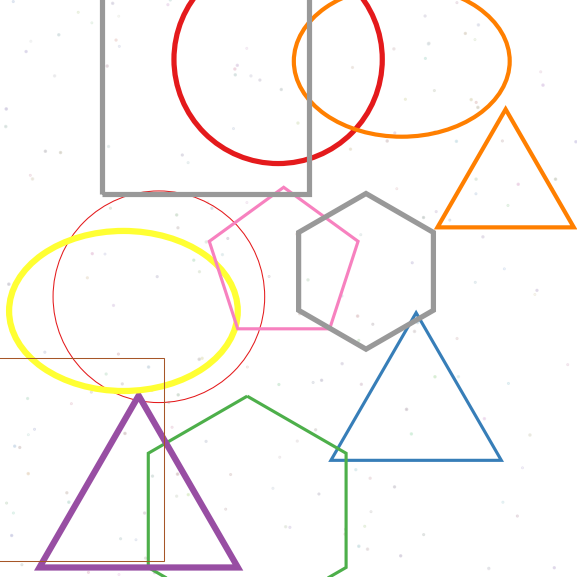[{"shape": "circle", "thickness": 0.5, "radius": 0.92, "center": [0.275, 0.485]}, {"shape": "circle", "thickness": 2.5, "radius": 0.9, "center": [0.482, 0.896]}, {"shape": "triangle", "thickness": 1.5, "radius": 0.85, "center": [0.721, 0.287]}, {"shape": "hexagon", "thickness": 1.5, "radius": 0.99, "center": [0.428, 0.115]}, {"shape": "triangle", "thickness": 3, "radius": 0.99, "center": [0.24, 0.116]}, {"shape": "triangle", "thickness": 2, "radius": 0.68, "center": [0.876, 0.674]}, {"shape": "oval", "thickness": 2, "radius": 0.93, "center": [0.696, 0.893]}, {"shape": "oval", "thickness": 3, "radius": 0.99, "center": [0.214, 0.461]}, {"shape": "square", "thickness": 0.5, "radius": 0.88, "center": [0.108, 0.203]}, {"shape": "pentagon", "thickness": 1.5, "radius": 0.68, "center": [0.491, 0.539]}, {"shape": "square", "thickness": 2.5, "radius": 0.9, "center": [0.356, 0.842]}, {"shape": "hexagon", "thickness": 2.5, "radius": 0.67, "center": [0.634, 0.529]}]